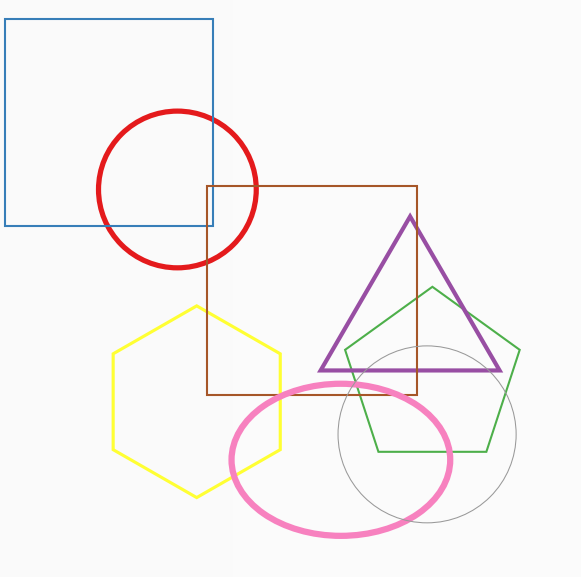[{"shape": "circle", "thickness": 2.5, "radius": 0.68, "center": [0.305, 0.671]}, {"shape": "square", "thickness": 1, "radius": 0.9, "center": [0.188, 0.787]}, {"shape": "pentagon", "thickness": 1, "radius": 0.79, "center": [0.744, 0.345]}, {"shape": "triangle", "thickness": 2, "radius": 0.89, "center": [0.706, 0.447]}, {"shape": "hexagon", "thickness": 1.5, "radius": 0.83, "center": [0.338, 0.304]}, {"shape": "square", "thickness": 1, "radius": 0.9, "center": [0.537, 0.496]}, {"shape": "oval", "thickness": 3, "radius": 0.94, "center": [0.586, 0.203]}, {"shape": "circle", "thickness": 0.5, "radius": 0.77, "center": [0.735, 0.247]}]